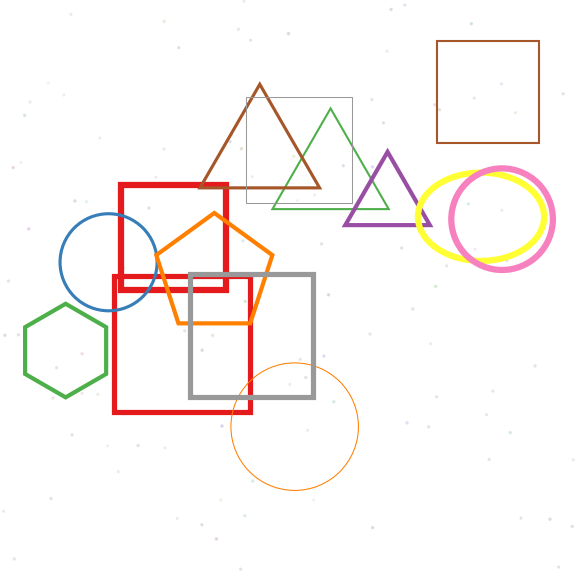[{"shape": "square", "thickness": 2.5, "radius": 0.59, "center": [0.315, 0.403]}, {"shape": "square", "thickness": 3, "radius": 0.46, "center": [0.301, 0.588]}, {"shape": "circle", "thickness": 1.5, "radius": 0.42, "center": [0.188, 0.545]}, {"shape": "triangle", "thickness": 1, "radius": 0.58, "center": [0.572, 0.695]}, {"shape": "hexagon", "thickness": 2, "radius": 0.41, "center": [0.114, 0.392]}, {"shape": "triangle", "thickness": 2, "radius": 0.42, "center": [0.671, 0.652]}, {"shape": "pentagon", "thickness": 2, "radius": 0.53, "center": [0.371, 0.525]}, {"shape": "circle", "thickness": 0.5, "radius": 0.55, "center": [0.51, 0.26]}, {"shape": "oval", "thickness": 3, "radius": 0.55, "center": [0.833, 0.624]}, {"shape": "triangle", "thickness": 1.5, "radius": 0.6, "center": [0.45, 0.734]}, {"shape": "square", "thickness": 1, "radius": 0.44, "center": [0.845, 0.84]}, {"shape": "circle", "thickness": 3, "radius": 0.44, "center": [0.869, 0.62]}, {"shape": "square", "thickness": 2.5, "radius": 0.53, "center": [0.436, 0.418]}, {"shape": "square", "thickness": 0.5, "radius": 0.46, "center": [0.517, 0.739]}]